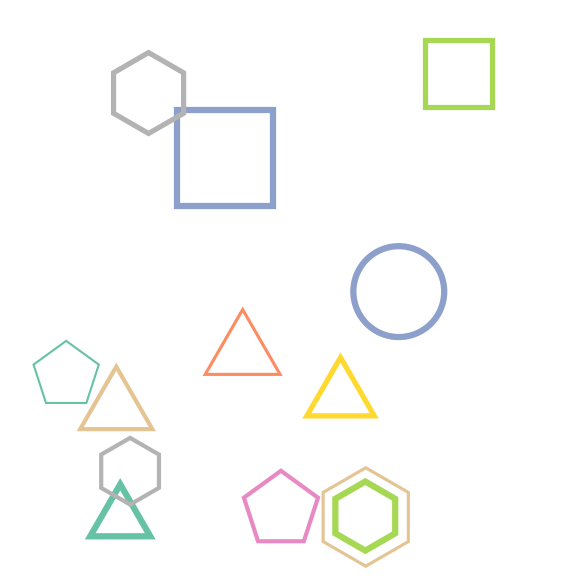[{"shape": "triangle", "thickness": 3, "radius": 0.3, "center": [0.208, 0.101]}, {"shape": "pentagon", "thickness": 1, "radius": 0.3, "center": [0.115, 0.349]}, {"shape": "triangle", "thickness": 1.5, "radius": 0.37, "center": [0.42, 0.388]}, {"shape": "circle", "thickness": 3, "radius": 0.39, "center": [0.691, 0.494]}, {"shape": "square", "thickness": 3, "radius": 0.42, "center": [0.39, 0.725]}, {"shape": "pentagon", "thickness": 2, "radius": 0.34, "center": [0.486, 0.116]}, {"shape": "square", "thickness": 2.5, "radius": 0.29, "center": [0.794, 0.872]}, {"shape": "hexagon", "thickness": 3, "radius": 0.3, "center": [0.633, 0.105]}, {"shape": "triangle", "thickness": 2.5, "radius": 0.34, "center": [0.59, 0.313]}, {"shape": "triangle", "thickness": 2, "radius": 0.36, "center": [0.201, 0.292]}, {"shape": "hexagon", "thickness": 1.5, "radius": 0.43, "center": [0.633, 0.104]}, {"shape": "hexagon", "thickness": 2, "radius": 0.29, "center": [0.225, 0.183]}, {"shape": "hexagon", "thickness": 2.5, "radius": 0.35, "center": [0.257, 0.838]}]